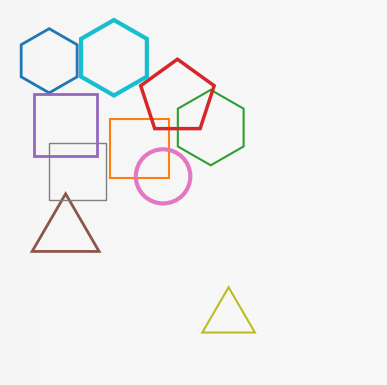[{"shape": "hexagon", "thickness": 2, "radius": 0.42, "center": [0.127, 0.842]}, {"shape": "square", "thickness": 1.5, "radius": 0.38, "center": [0.361, 0.614]}, {"shape": "hexagon", "thickness": 1.5, "radius": 0.49, "center": [0.544, 0.669]}, {"shape": "pentagon", "thickness": 2.5, "radius": 0.5, "center": [0.458, 0.747]}, {"shape": "square", "thickness": 2, "radius": 0.4, "center": [0.17, 0.675]}, {"shape": "triangle", "thickness": 2, "radius": 0.5, "center": [0.169, 0.397]}, {"shape": "circle", "thickness": 3, "radius": 0.35, "center": [0.421, 0.542]}, {"shape": "square", "thickness": 1, "radius": 0.37, "center": [0.2, 0.555]}, {"shape": "triangle", "thickness": 1.5, "radius": 0.39, "center": [0.59, 0.175]}, {"shape": "hexagon", "thickness": 3, "radius": 0.49, "center": [0.294, 0.85]}]